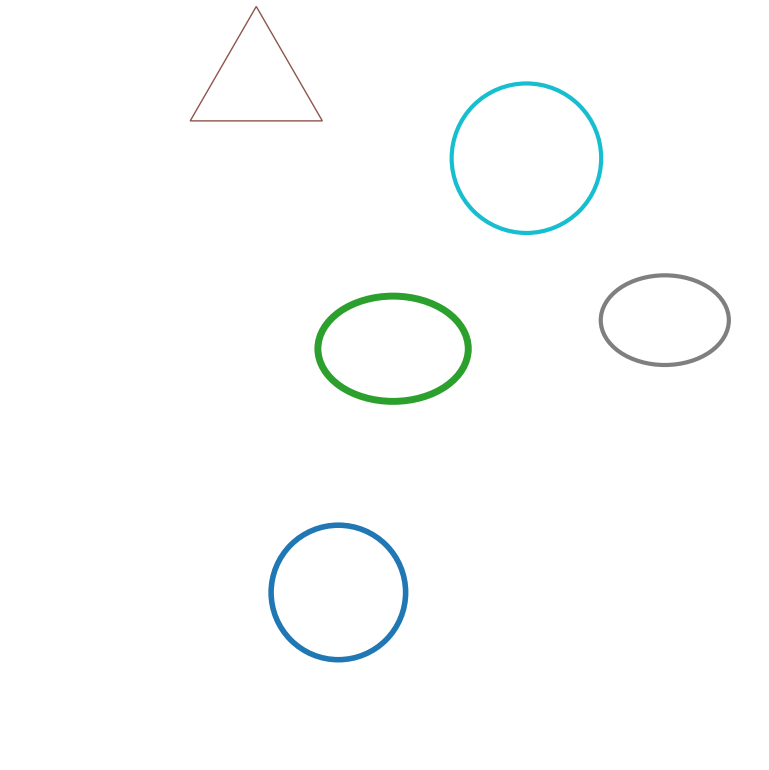[{"shape": "circle", "thickness": 2, "radius": 0.44, "center": [0.439, 0.231]}, {"shape": "oval", "thickness": 2.5, "radius": 0.49, "center": [0.51, 0.547]}, {"shape": "triangle", "thickness": 0.5, "radius": 0.5, "center": [0.333, 0.893]}, {"shape": "oval", "thickness": 1.5, "radius": 0.42, "center": [0.863, 0.584]}, {"shape": "circle", "thickness": 1.5, "radius": 0.49, "center": [0.684, 0.795]}]